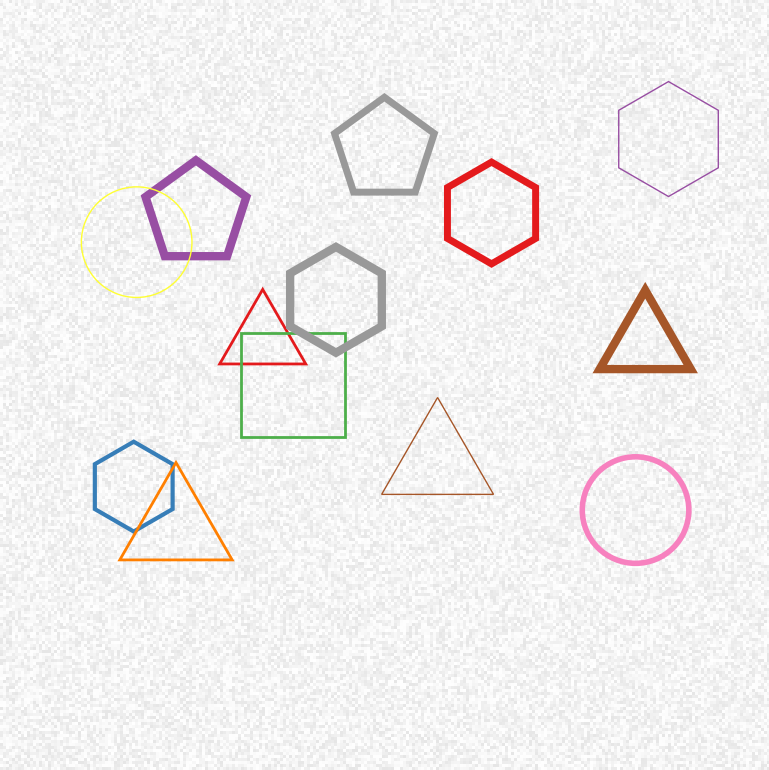[{"shape": "hexagon", "thickness": 2.5, "radius": 0.33, "center": [0.638, 0.723]}, {"shape": "triangle", "thickness": 1, "radius": 0.32, "center": [0.341, 0.56]}, {"shape": "hexagon", "thickness": 1.5, "radius": 0.29, "center": [0.174, 0.368]}, {"shape": "square", "thickness": 1, "radius": 0.34, "center": [0.381, 0.5]}, {"shape": "hexagon", "thickness": 0.5, "radius": 0.37, "center": [0.868, 0.819]}, {"shape": "pentagon", "thickness": 3, "radius": 0.34, "center": [0.254, 0.723]}, {"shape": "triangle", "thickness": 1, "radius": 0.42, "center": [0.229, 0.315]}, {"shape": "circle", "thickness": 0.5, "radius": 0.36, "center": [0.177, 0.686]}, {"shape": "triangle", "thickness": 3, "radius": 0.34, "center": [0.838, 0.555]}, {"shape": "triangle", "thickness": 0.5, "radius": 0.42, "center": [0.568, 0.4]}, {"shape": "circle", "thickness": 2, "radius": 0.35, "center": [0.825, 0.338]}, {"shape": "pentagon", "thickness": 2.5, "radius": 0.34, "center": [0.499, 0.806]}, {"shape": "hexagon", "thickness": 3, "radius": 0.34, "center": [0.436, 0.611]}]